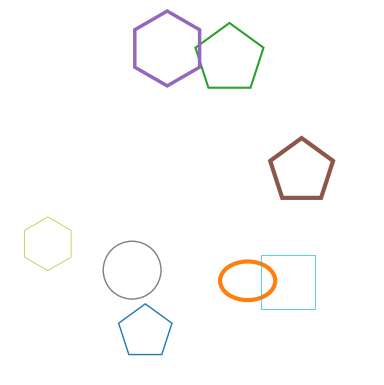[{"shape": "pentagon", "thickness": 1, "radius": 0.36, "center": [0.377, 0.138]}, {"shape": "oval", "thickness": 3, "radius": 0.36, "center": [0.643, 0.271]}, {"shape": "pentagon", "thickness": 1.5, "radius": 0.46, "center": [0.596, 0.847]}, {"shape": "hexagon", "thickness": 2.5, "radius": 0.49, "center": [0.434, 0.874]}, {"shape": "pentagon", "thickness": 3, "radius": 0.43, "center": [0.783, 0.556]}, {"shape": "circle", "thickness": 1, "radius": 0.38, "center": [0.343, 0.298]}, {"shape": "hexagon", "thickness": 0.5, "radius": 0.35, "center": [0.124, 0.367]}, {"shape": "square", "thickness": 0.5, "radius": 0.35, "center": [0.749, 0.268]}]